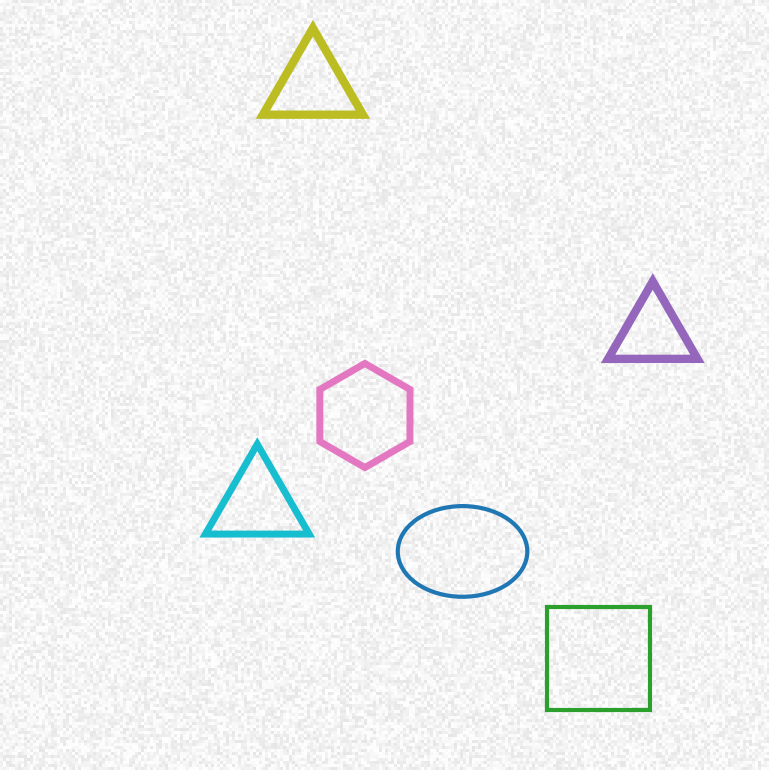[{"shape": "oval", "thickness": 1.5, "radius": 0.42, "center": [0.601, 0.284]}, {"shape": "square", "thickness": 1.5, "radius": 0.33, "center": [0.777, 0.144]}, {"shape": "triangle", "thickness": 3, "radius": 0.34, "center": [0.848, 0.567]}, {"shape": "hexagon", "thickness": 2.5, "radius": 0.34, "center": [0.474, 0.46]}, {"shape": "triangle", "thickness": 3, "radius": 0.37, "center": [0.406, 0.889]}, {"shape": "triangle", "thickness": 2.5, "radius": 0.39, "center": [0.334, 0.345]}]